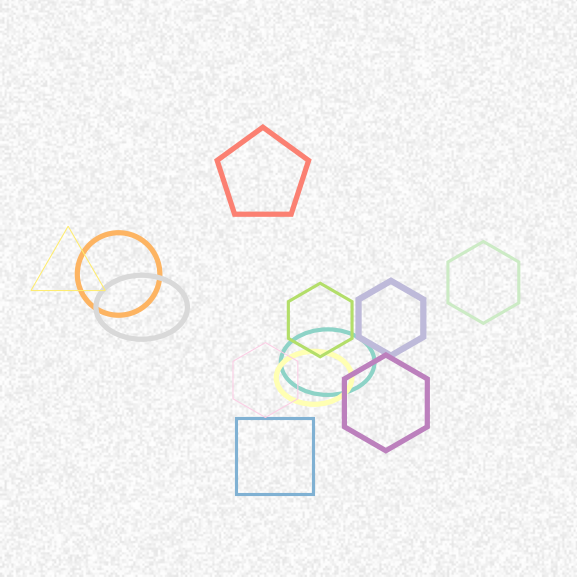[{"shape": "oval", "thickness": 2, "radius": 0.41, "center": [0.567, 0.372]}, {"shape": "oval", "thickness": 2.5, "radius": 0.33, "center": [0.544, 0.345]}, {"shape": "hexagon", "thickness": 3, "radius": 0.32, "center": [0.677, 0.448]}, {"shape": "pentagon", "thickness": 2.5, "radius": 0.42, "center": [0.455, 0.696]}, {"shape": "square", "thickness": 1.5, "radius": 0.33, "center": [0.475, 0.21]}, {"shape": "circle", "thickness": 2.5, "radius": 0.36, "center": [0.205, 0.525]}, {"shape": "hexagon", "thickness": 1.5, "radius": 0.32, "center": [0.554, 0.445]}, {"shape": "hexagon", "thickness": 0.5, "radius": 0.32, "center": [0.46, 0.341]}, {"shape": "oval", "thickness": 2.5, "radius": 0.4, "center": [0.245, 0.467]}, {"shape": "hexagon", "thickness": 2.5, "radius": 0.41, "center": [0.668, 0.302]}, {"shape": "hexagon", "thickness": 1.5, "radius": 0.35, "center": [0.837, 0.51]}, {"shape": "triangle", "thickness": 0.5, "radius": 0.37, "center": [0.118, 0.533]}]